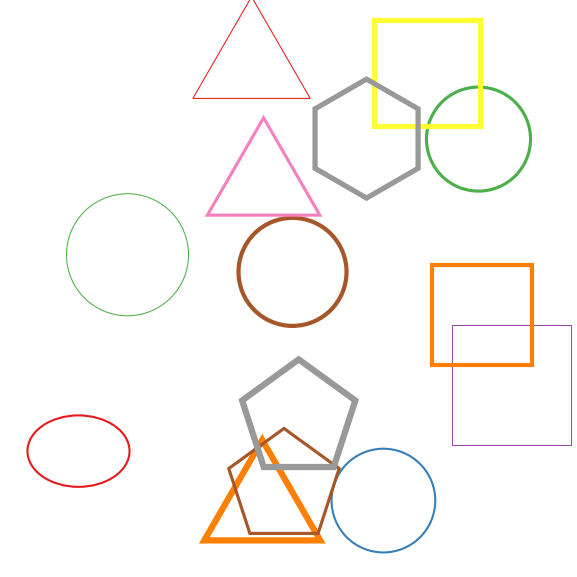[{"shape": "oval", "thickness": 1, "radius": 0.44, "center": [0.136, 0.218]}, {"shape": "triangle", "thickness": 0.5, "radius": 0.59, "center": [0.436, 0.887]}, {"shape": "circle", "thickness": 1, "radius": 0.45, "center": [0.664, 0.132]}, {"shape": "circle", "thickness": 0.5, "radius": 0.53, "center": [0.221, 0.558]}, {"shape": "circle", "thickness": 1.5, "radius": 0.45, "center": [0.829, 0.758]}, {"shape": "square", "thickness": 0.5, "radius": 0.52, "center": [0.886, 0.332]}, {"shape": "square", "thickness": 2, "radius": 0.43, "center": [0.835, 0.453]}, {"shape": "triangle", "thickness": 3, "radius": 0.58, "center": [0.454, 0.121]}, {"shape": "square", "thickness": 2.5, "radius": 0.46, "center": [0.74, 0.873]}, {"shape": "circle", "thickness": 2, "radius": 0.47, "center": [0.507, 0.528]}, {"shape": "pentagon", "thickness": 1.5, "radius": 0.5, "center": [0.492, 0.157]}, {"shape": "triangle", "thickness": 1.5, "radius": 0.56, "center": [0.456, 0.683]}, {"shape": "hexagon", "thickness": 2.5, "radius": 0.52, "center": [0.635, 0.759]}, {"shape": "pentagon", "thickness": 3, "radius": 0.52, "center": [0.517, 0.274]}]